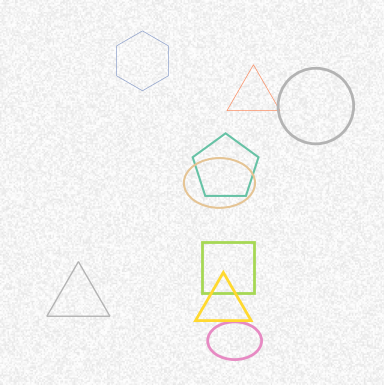[{"shape": "pentagon", "thickness": 1.5, "radius": 0.45, "center": [0.586, 0.564]}, {"shape": "triangle", "thickness": 0.5, "radius": 0.4, "center": [0.658, 0.752]}, {"shape": "hexagon", "thickness": 0.5, "radius": 0.39, "center": [0.37, 0.842]}, {"shape": "oval", "thickness": 2, "radius": 0.35, "center": [0.609, 0.115]}, {"shape": "square", "thickness": 2, "radius": 0.33, "center": [0.593, 0.305]}, {"shape": "triangle", "thickness": 2, "radius": 0.42, "center": [0.58, 0.209]}, {"shape": "oval", "thickness": 1.5, "radius": 0.46, "center": [0.57, 0.525]}, {"shape": "triangle", "thickness": 1, "radius": 0.47, "center": [0.204, 0.226]}, {"shape": "circle", "thickness": 2, "radius": 0.49, "center": [0.82, 0.725]}]